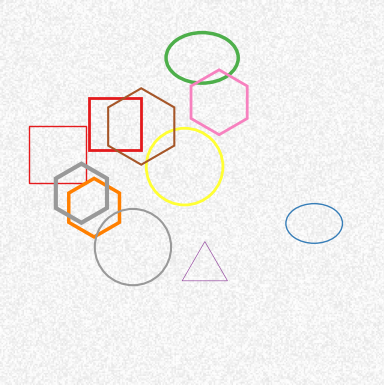[{"shape": "square", "thickness": 1, "radius": 0.37, "center": [0.148, 0.599]}, {"shape": "square", "thickness": 2, "radius": 0.33, "center": [0.299, 0.678]}, {"shape": "oval", "thickness": 1, "radius": 0.37, "center": [0.816, 0.42]}, {"shape": "oval", "thickness": 2.5, "radius": 0.47, "center": [0.525, 0.85]}, {"shape": "triangle", "thickness": 0.5, "radius": 0.34, "center": [0.532, 0.305]}, {"shape": "hexagon", "thickness": 2.5, "radius": 0.38, "center": [0.244, 0.461]}, {"shape": "circle", "thickness": 2, "radius": 0.5, "center": [0.479, 0.567]}, {"shape": "hexagon", "thickness": 1.5, "radius": 0.5, "center": [0.367, 0.671]}, {"shape": "hexagon", "thickness": 2, "radius": 0.42, "center": [0.569, 0.734]}, {"shape": "hexagon", "thickness": 3, "radius": 0.38, "center": [0.211, 0.498]}, {"shape": "circle", "thickness": 1.5, "radius": 0.5, "center": [0.345, 0.358]}]